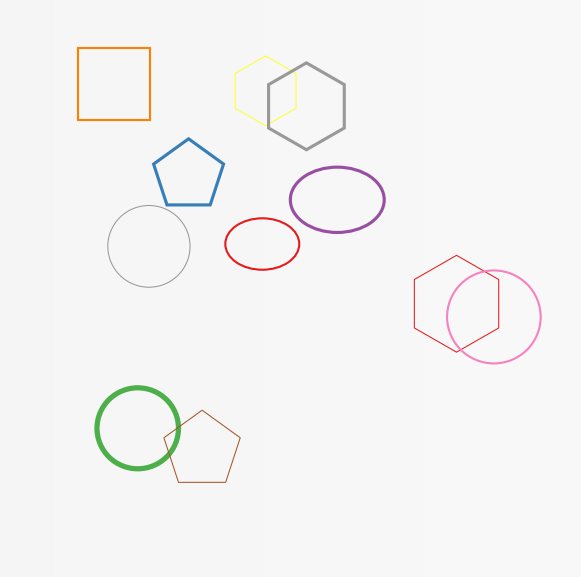[{"shape": "hexagon", "thickness": 0.5, "radius": 0.42, "center": [0.785, 0.473]}, {"shape": "oval", "thickness": 1, "radius": 0.32, "center": [0.451, 0.577]}, {"shape": "pentagon", "thickness": 1.5, "radius": 0.32, "center": [0.324, 0.695]}, {"shape": "circle", "thickness": 2.5, "radius": 0.35, "center": [0.237, 0.257]}, {"shape": "oval", "thickness": 1.5, "radius": 0.4, "center": [0.58, 0.653]}, {"shape": "square", "thickness": 1, "radius": 0.31, "center": [0.196, 0.854]}, {"shape": "hexagon", "thickness": 0.5, "radius": 0.3, "center": [0.457, 0.842]}, {"shape": "pentagon", "thickness": 0.5, "radius": 0.35, "center": [0.348, 0.22]}, {"shape": "circle", "thickness": 1, "radius": 0.4, "center": [0.85, 0.45]}, {"shape": "hexagon", "thickness": 1.5, "radius": 0.38, "center": [0.527, 0.815]}, {"shape": "circle", "thickness": 0.5, "radius": 0.35, "center": [0.256, 0.573]}]